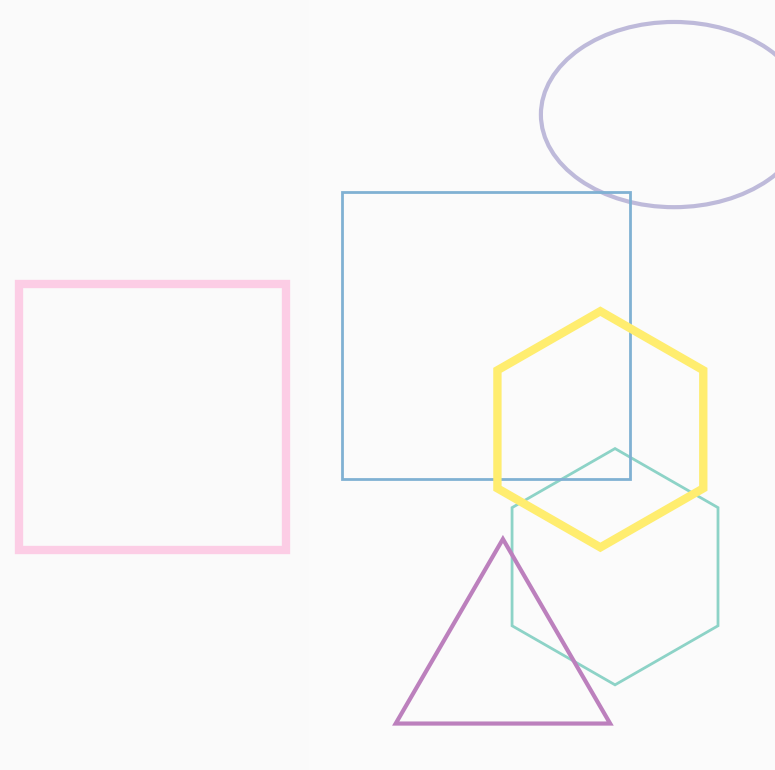[{"shape": "hexagon", "thickness": 1, "radius": 0.77, "center": [0.794, 0.264]}, {"shape": "oval", "thickness": 1.5, "radius": 0.86, "center": [0.87, 0.851]}, {"shape": "square", "thickness": 1, "radius": 0.93, "center": [0.627, 0.564]}, {"shape": "square", "thickness": 3, "radius": 0.86, "center": [0.197, 0.459]}, {"shape": "triangle", "thickness": 1.5, "radius": 0.8, "center": [0.649, 0.14]}, {"shape": "hexagon", "thickness": 3, "radius": 0.77, "center": [0.775, 0.442]}]